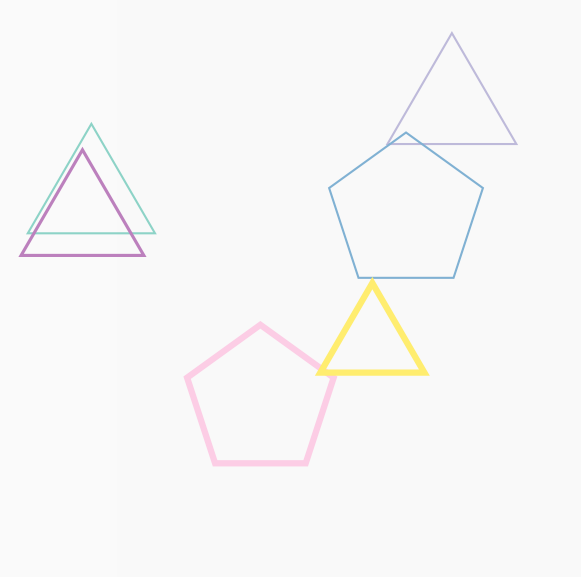[{"shape": "triangle", "thickness": 1, "radius": 0.63, "center": [0.157, 0.658]}, {"shape": "triangle", "thickness": 1, "radius": 0.64, "center": [0.777, 0.814]}, {"shape": "pentagon", "thickness": 1, "radius": 0.7, "center": [0.699, 0.631]}, {"shape": "pentagon", "thickness": 3, "radius": 0.66, "center": [0.448, 0.304]}, {"shape": "triangle", "thickness": 1.5, "radius": 0.61, "center": [0.142, 0.618]}, {"shape": "triangle", "thickness": 3, "radius": 0.52, "center": [0.641, 0.406]}]